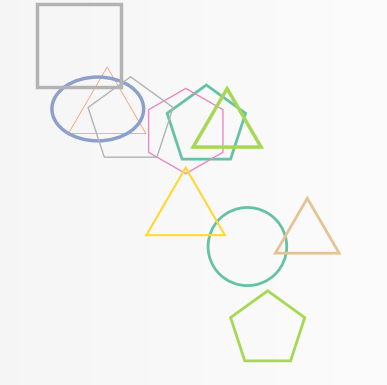[{"shape": "circle", "thickness": 2, "radius": 0.51, "center": [0.638, 0.36]}, {"shape": "pentagon", "thickness": 2, "radius": 0.53, "center": [0.533, 0.673]}, {"shape": "triangle", "thickness": 0.5, "radius": 0.58, "center": [0.276, 0.711]}, {"shape": "oval", "thickness": 2.5, "radius": 0.59, "center": [0.252, 0.717]}, {"shape": "hexagon", "thickness": 1, "radius": 0.55, "center": [0.479, 0.66]}, {"shape": "pentagon", "thickness": 2, "radius": 0.5, "center": [0.691, 0.144]}, {"shape": "triangle", "thickness": 2.5, "radius": 0.51, "center": [0.586, 0.669]}, {"shape": "triangle", "thickness": 1.5, "radius": 0.59, "center": [0.479, 0.448]}, {"shape": "triangle", "thickness": 2, "radius": 0.47, "center": [0.793, 0.39]}, {"shape": "square", "thickness": 2.5, "radius": 0.54, "center": [0.204, 0.882]}, {"shape": "pentagon", "thickness": 1, "radius": 0.58, "center": [0.337, 0.685]}]